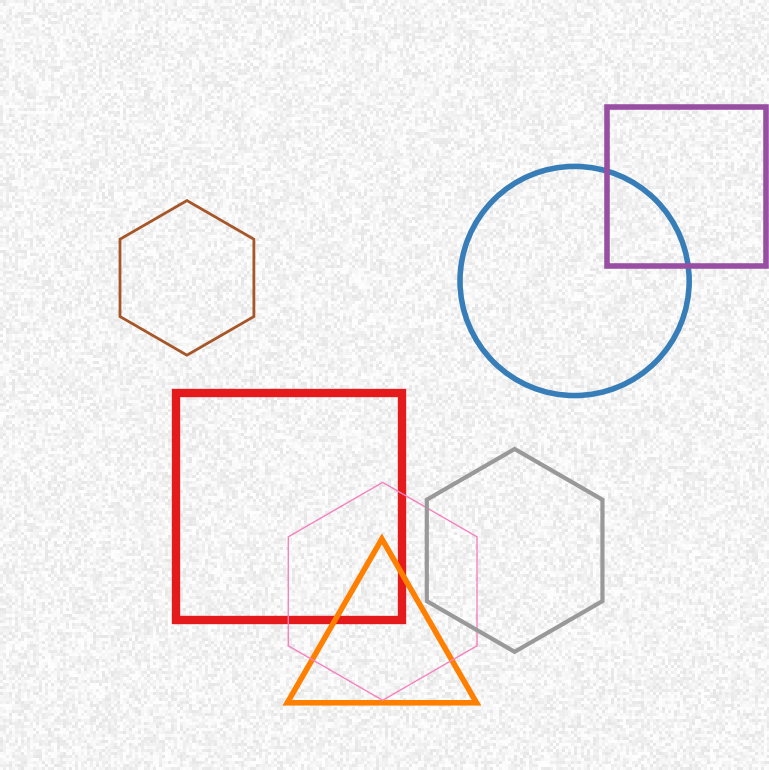[{"shape": "square", "thickness": 3, "radius": 0.74, "center": [0.376, 0.342]}, {"shape": "circle", "thickness": 2, "radius": 0.74, "center": [0.746, 0.635]}, {"shape": "square", "thickness": 2, "radius": 0.51, "center": [0.892, 0.758]}, {"shape": "triangle", "thickness": 2, "radius": 0.71, "center": [0.496, 0.158]}, {"shape": "hexagon", "thickness": 1, "radius": 0.5, "center": [0.243, 0.639]}, {"shape": "hexagon", "thickness": 0.5, "radius": 0.71, "center": [0.497, 0.232]}, {"shape": "hexagon", "thickness": 1.5, "radius": 0.66, "center": [0.668, 0.285]}]